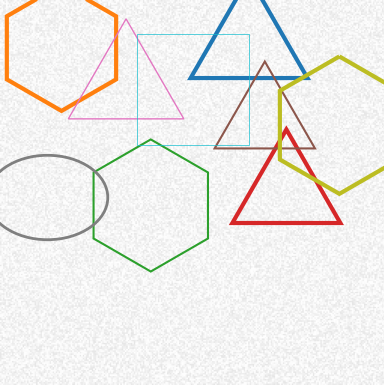[{"shape": "triangle", "thickness": 3, "radius": 0.88, "center": [0.647, 0.885]}, {"shape": "hexagon", "thickness": 3, "radius": 0.82, "center": [0.16, 0.876]}, {"shape": "hexagon", "thickness": 1.5, "radius": 0.86, "center": [0.392, 0.466]}, {"shape": "triangle", "thickness": 3, "radius": 0.81, "center": [0.744, 0.502]}, {"shape": "triangle", "thickness": 1.5, "radius": 0.75, "center": [0.688, 0.69]}, {"shape": "triangle", "thickness": 1, "radius": 0.87, "center": [0.327, 0.778]}, {"shape": "oval", "thickness": 2, "radius": 0.78, "center": [0.123, 0.487]}, {"shape": "hexagon", "thickness": 3, "radius": 0.89, "center": [0.881, 0.675]}, {"shape": "square", "thickness": 0.5, "radius": 0.72, "center": [0.501, 0.768]}]